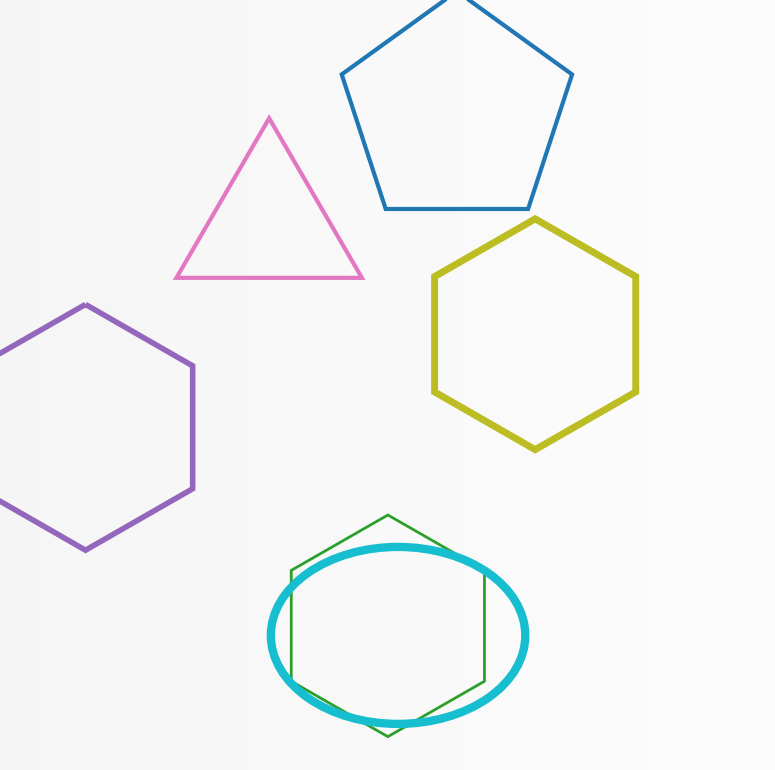[{"shape": "pentagon", "thickness": 1.5, "radius": 0.78, "center": [0.59, 0.855]}, {"shape": "hexagon", "thickness": 1, "radius": 0.72, "center": [0.5, 0.187]}, {"shape": "hexagon", "thickness": 2, "radius": 0.8, "center": [0.11, 0.445]}, {"shape": "triangle", "thickness": 1.5, "radius": 0.69, "center": [0.347, 0.708]}, {"shape": "hexagon", "thickness": 2.5, "radius": 0.75, "center": [0.691, 0.566]}, {"shape": "oval", "thickness": 3, "radius": 0.82, "center": [0.514, 0.175]}]